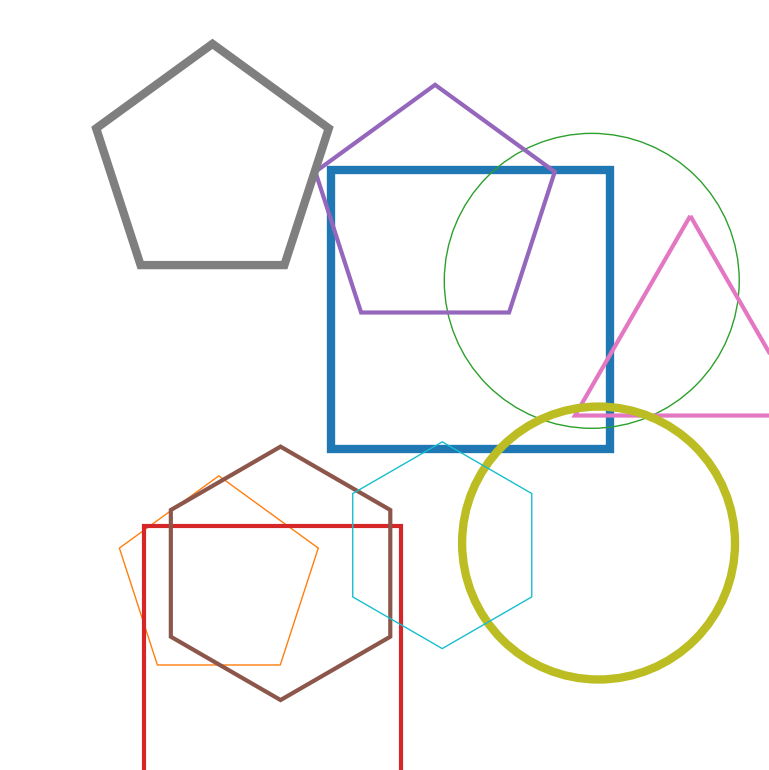[{"shape": "square", "thickness": 3, "radius": 0.91, "center": [0.611, 0.598]}, {"shape": "pentagon", "thickness": 0.5, "radius": 0.68, "center": [0.284, 0.246]}, {"shape": "circle", "thickness": 0.5, "radius": 0.96, "center": [0.769, 0.635]}, {"shape": "square", "thickness": 1.5, "radius": 0.83, "center": [0.354, 0.151]}, {"shape": "pentagon", "thickness": 1.5, "radius": 0.82, "center": [0.565, 0.726]}, {"shape": "hexagon", "thickness": 1.5, "radius": 0.82, "center": [0.364, 0.255]}, {"shape": "triangle", "thickness": 1.5, "radius": 0.86, "center": [0.896, 0.547]}, {"shape": "pentagon", "thickness": 3, "radius": 0.79, "center": [0.276, 0.784]}, {"shape": "circle", "thickness": 3, "radius": 0.89, "center": [0.777, 0.295]}, {"shape": "hexagon", "thickness": 0.5, "radius": 0.67, "center": [0.574, 0.292]}]